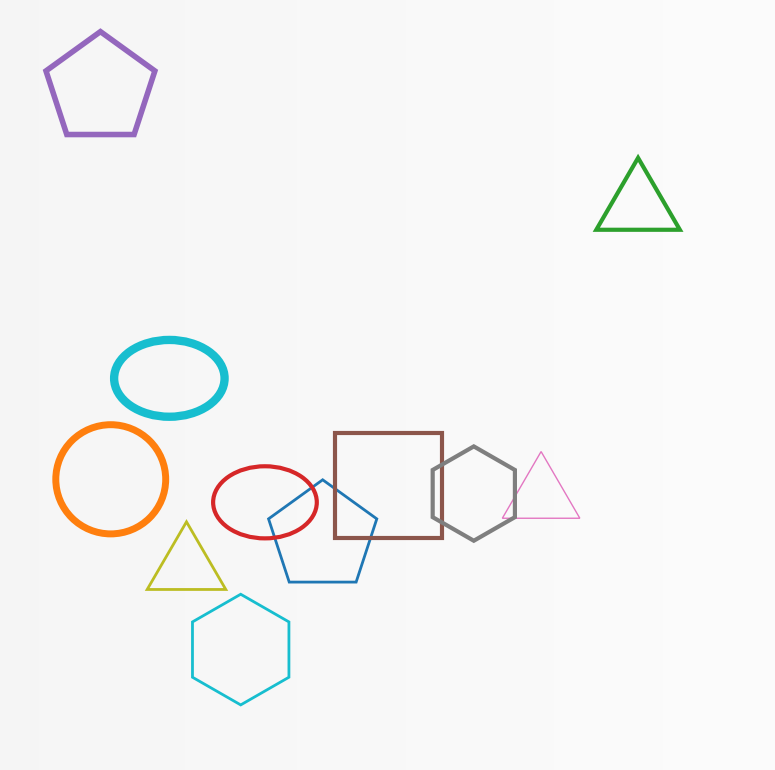[{"shape": "pentagon", "thickness": 1, "radius": 0.37, "center": [0.416, 0.303]}, {"shape": "circle", "thickness": 2.5, "radius": 0.35, "center": [0.143, 0.378]}, {"shape": "triangle", "thickness": 1.5, "radius": 0.31, "center": [0.823, 0.733]}, {"shape": "oval", "thickness": 1.5, "radius": 0.33, "center": [0.342, 0.348]}, {"shape": "pentagon", "thickness": 2, "radius": 0.37, "center": [0.13, 0.885]}, {"shape": "square", "thickness": 1.5, "radius": 0.34, "center": [0.501, 0.37]}, {"shape": "triangle", "thickness": 0.5, "radius": 0.29, "center": [0.698, 0.356]}, {"shape": "hexagon", "thickness": 1.5, "radius": 0.31, "center": [0.611, 0.359]}, {"shape": "triangle", "thickness": 1, "radius": 0.29, "center": [0.241, 0.264]}, {"shape": "oval", "thickness": 3, "radius": 0.36, "center": [0.219, 0.509]}, {"shape": "hexagon", "thickness": 1, "radius": 0.36, "center": [0.311, 0.156]}]